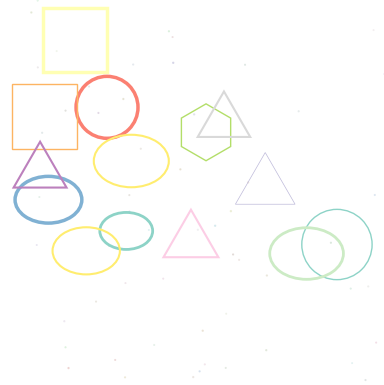[{"shape": "oval", "thickness": 2, "radius": 0.34, "center": [0.328, 0.4]}, {"shape": "circle", "thickness": 1, "radius": 0.46, "center": [0.875, 0.365]}, {"shape": "square", "thickness": 2.5, "radius": 0.42, "center": [0.194, 0.897]}, {"shape": "triangle", "thickness": 0.5, "radius": 0.45, "center": [0.689, 0.514]}, {"shape": "circle", "thickness": 2.5, "radius": 0.4, "center": [0.278, 0.721]}, {"shape": "oval", "thickness": 2.5, "radius": 0.43, "center": [0.126, 0.481]}, {"shape": "square", "thickness": 1, "radius": 0.42, "center": [0.116, 0.697]}, {"shape": "hexagon", "thickness": 1, "radius": 0.37, "center": [0.535, 0.656]}, {"shape": "triangle", "thickness": 1.5, "radius": 0.41, "center": [0.496, 0.373]}, {"shape": "triangle", "thickness": 1.5, "radius": 0.39, "center": [0.582, 0.684]}, {"shape": "triangle", "thickness": 1.5, "radius": 0.4, "center": [0.104, 0.553]}, {"shape": "oval", "thickness": 2, "radius": 0.48, "center": [0.796, 0.341]}, {"shape": "oval", "thickness": 1.5, "radius": 0.44, "center": [0.224, 0.348]}, {"shape": "oval", "thickness": 1.5, "radius": 0.49, "center": [0.341, 0.582]}]